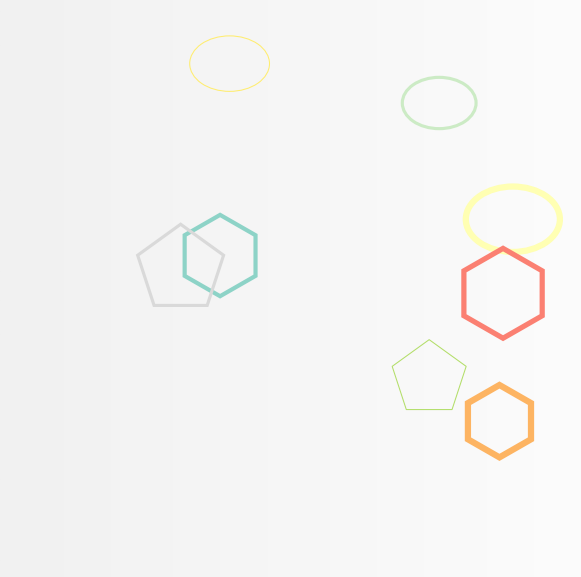[{"shape": "hexagon", "thickness": 2, "radius": 0.35, "center": [0.379, 0.557]}, {"shape": "oval", "thickness": 3, "radius": 0.4, "center": [0.882, 0.619]}, {"shape": "hexagon", "thickness": 2.5, "radius": 0.39, "center": [0.865, 0.491]}, {"shape": "hexagon", "thickness": 3, "radius": 0.31, "center": [0.859, 0.27]}, {"shape": "pentagon", "thickness": 0.5, "radius": 0.33, "center": [0.738, 0.344]}, {"shape": "pentagon", "thickness": 1.5, "radius": 0.39, "center": [0.311, 0.533]}, {"shape": "oval", "thickness": 1.5, "radius": 0.32, "center": [0.756, 0.821]}, {"shape": "oval", "thickness": 0.5, "radius": 0.34, "center": [0.395, 0.889]}]